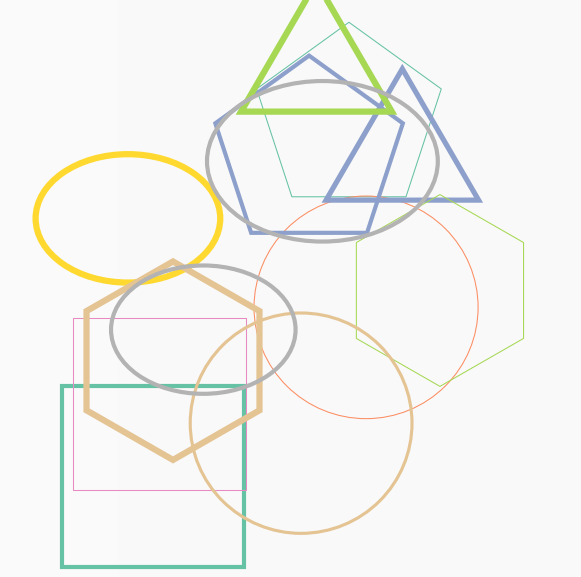[{"shape": "square", "thickness": 2, "radius": 0.78, "center": [0.263, 0.173]}, {"shape": "pentagon", "thickness": 0.5, "radius": 0.84, "center": [0.6, 0.794]}, {"shape": "circle", "thickness": 0.5, "radius": 0.96, "center": [0.63, 0.467]}, {"shape": "pentagon", "thickness": 2, "radius": 0.85, "center": [0.532, 0.733]}, {"shape": "triangle", "thickness": 2.5, "radius": 0.76, "center": [0.692, 0.728]}, {"shape": "square", "thickness": 0.5, "radius": 0.74, "center": [0.274, 0.3]}, {"shape": "triangle", "thickness": 3, "radius": 0.75, "center": [0.544, 0.881]}, {"shape": "hexagon", "thickness": 0.5, "radius": 0.83, "center": [0.757, 0.496]}, {"shape": "oval", "thickness": 3, "radius": 0.79, "center": [0.22, 0.621]}, {"shape": "hexagon", "thickness": 3, "radius": 0.86, "center": [0.298, 0.375]}, {"shape": "circle", "thickness": 1.5, "radius": 0.95, "center": [0.518, 0.266]}, {"shape": "oval", "thickness": 2, "radius": 0.99, "center": [0.555, 0.72]}, {"shape": "oval", "thickness": 2, "radius": 0.79, "center": [0.35, 0.428]}]